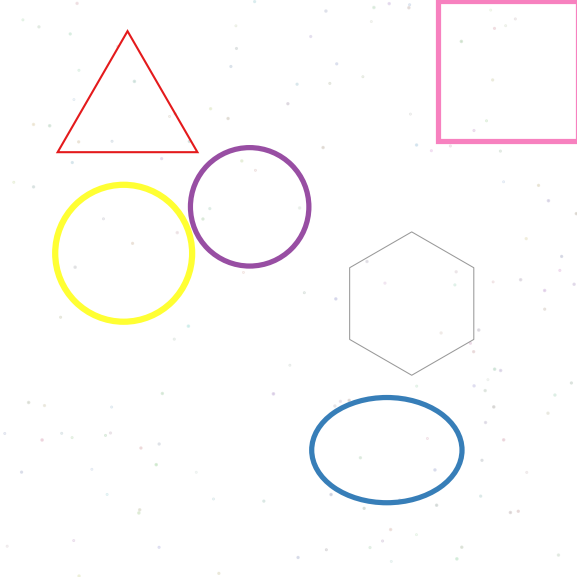[{"shape": "triangle", "thickness": 1, "radius": 0.7, "center": [0.221, 0.805]}, {"shape": "oval", "thickness": 2.5, "radius": 0.65, "center": [0.67, 0.22]}, {"shape": "circle", "thickness": 2.5, "radius": 0.51, "center": [0.432, 0.641]}, {"shape": "circle", "thickness": 3, "radius": 0.59, "center": [0.214, 0.561]}, {"shape": "square", "thickness": 2.5, "radius": 0.6, "center": [0.88, 0.876]}, {"shape": "hexagon", "thickness": 0.5, "radius": 0.62, "center": [0.713, 0.473]}]